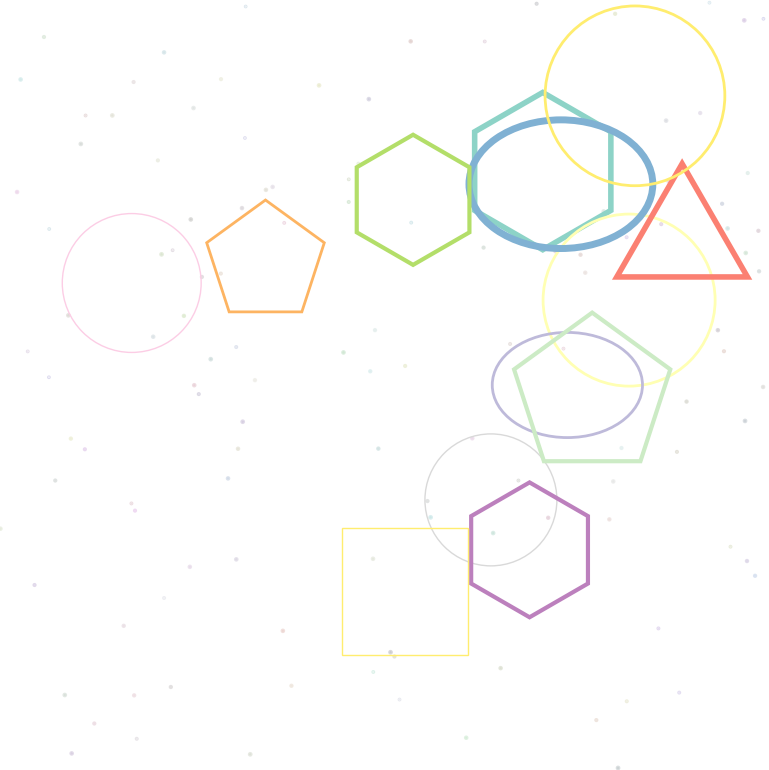[{"shape": "hexagon", "thickness": 2, "radius": 0.51, "center": [0.705, 0.778]}, {"shape": "circle", "thickness": 1, "radius": 0.56, "center": [0.817, 0.61]}, {"shape": "oval", "thickness": 1, "radius": 0.49, "center": [0.737, 0.5]}, {"shape": "triangle", "thickness": 2, "radius": 0.49, "center": [0.886, 0.689]}, {"shape": "oval", "thickness": 2.5, "radius": 0.6, "center": [0.728, 0.761]}, {"shape": "pentagon", "thickness": 1, "radius": 0.4, "center": [0.345, 0.66]}, {"shape": "hexagon", "thickness": 1.5, "radius": 0.42, "center": [0.536, 0.741]}, {"shape": "circle", "thickness": 0.5, "radius": 0.45, "center": [0.171, 0.632]}, {"shape": "circle", "thickness": 0.5, "radius": 0.43, "center": [0.638, 0.351]}, {"shape": "hexagon", "thickness": 1.5, "radius": 0.44, "center": [0.688, 0.286]}, {"shape": "pentagon", "thickness": 1.5, "radius": 0.53, "center": [0.769, 0.487]}, {"shape": "square", "thickness": 0.5, "radius": 0.41, "center": [0.527, 0.232]}, {"shape": "circle", "thickness": 1, "radius": 0.58, "center": [0.825, 0.876]}]